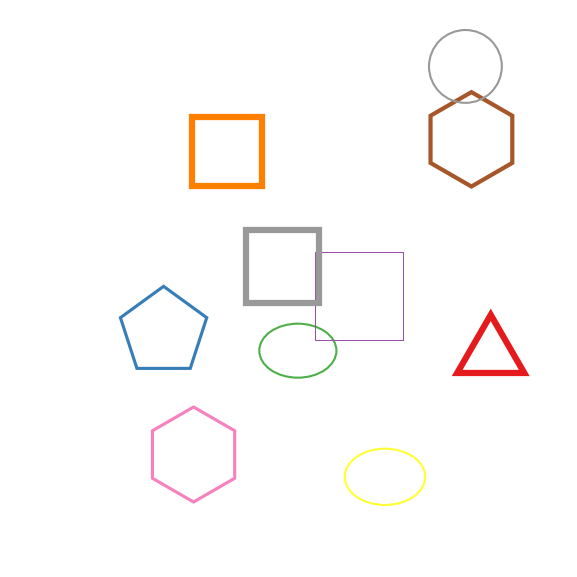[{"shape": "triangle", "thickness": 3, "radius": 0.34, "center": [0.85, 0.387]}, {"shape": "pentagon", "thickness": 1.5, "radius": 0.39, "center": [0.283, 0.425]}, {"shape": "oval", "thickness": 1, "radius": 0.33, "center": [0.516, 0.392]}, {"shape": "square", "thickness": 0.5, "radius": 0.38, "center": [0.622, 0.487]}, {"shape": "square", "thickness": 3, "radius": 0.3, "center": [0.393, 0.737]}, {"shape": "oval", "thickness": 1, "radius": 0.35, "center": [0.667, 0.173]}, {"shape": "hexagon", "thickness": 2, "radius": 0.41, "center": [0.816, 0.758]}, {"shape": "hexagon", "thickness": 1.5, "radius": 0.41, "center": [0.335, 0.212]}, {"shape": "circle", "thickness": 1, "radius": 0.32, "center": [0.806, 0.884]}, {"shape": "square", "thickness": 3, "radius": 0.32, "center": [0.489, 0.537]}]